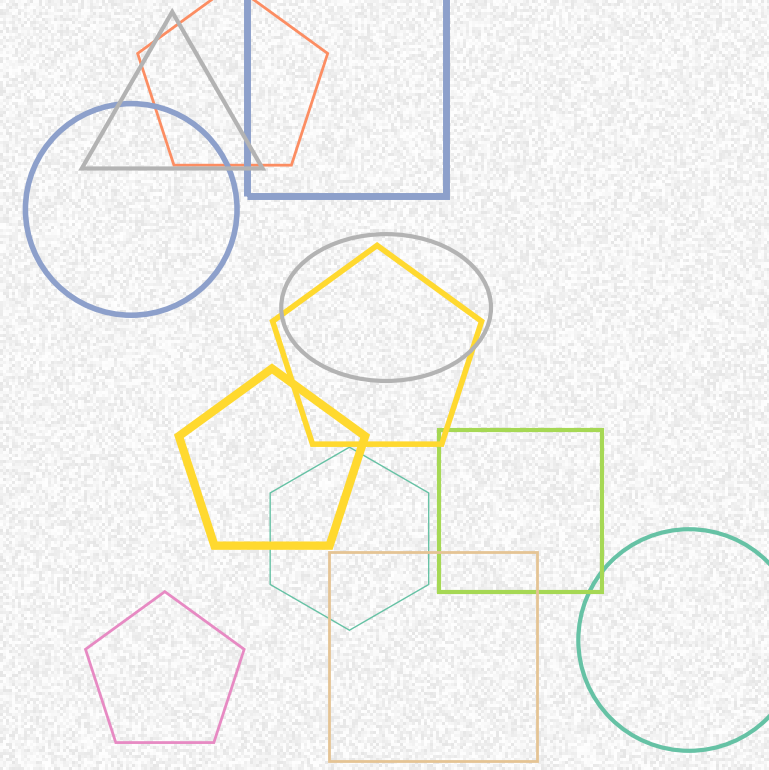[{"shape": "circle", "thickness": 1.5, "radius": 0.72, "center": [0.895, 0.169]}, {"shape": "hexagon", "thickness": 0.5, "radius": 0.59, "center": [0.454, 0.3]}, {"shape": "pentagon", "thickness": 1, "radius": 0.65, "center": [0.302, 0.89]}, {"shape": "circle", "thickness": 2, "radius": 0.69, "center": [0.17, 0.728]}, {"shape": "square", "thickness": 2.5, "radius": 0.65, "center": [0.45, 0.875]}, {"shape": "pentagon", "thickness": 1, "radius": 0.54, "center": [0.214, 0.123]}, {"shape": "square", "thickness": 1.5, "radius": 0.53, "center": [0.676, 0.336]}, {"shape": "pentagon", "thickness": 3, "radius": 0.64, "center": [0.353, 0.394]}, {"shape": "pentagon", "thickness": 2, "radius": 0.71, "center": [0.49, 0.539]}, {"shape": "square", "thickness": 1, "radius": 0.68, "center": [0.562, 0.147]}, {"shape": "triangle", "thickness": 1.5, "radius": 0.68, "center": [0.224, 0.849]}, {"shape": "oval", "thickness": 1.5, "radius": 0.68, "center": [0.501, 0.601]}]